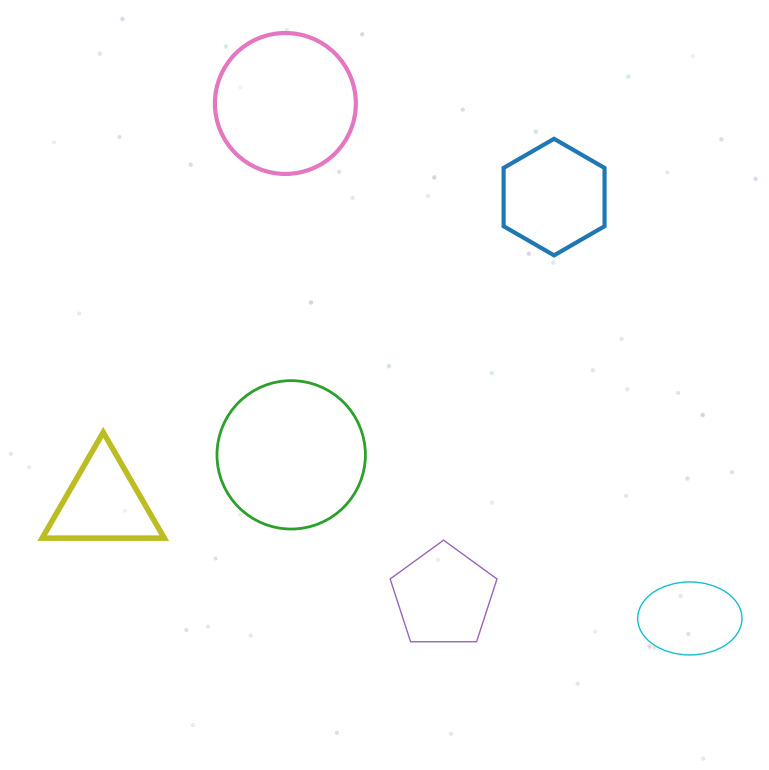[{"shape": "hexagon", "thickness": 1.5, "radius": 0.38, "center": [0.72, 0.744]}, {"shape": "circle", "thickness": 1, "radius": 0.48, "center": [0.378, 0.409]}, {"shape": "pentagon", "thickness": 0.5, "radius": 0.36, "center": [0.576, 0.226]}, {"shape": "circle", "thickness": 1.5, "radius": 0.46, "center": [0.371, 0.866]}, {"shape": "triangle", "thickness": 2, "radius": 0.46, "center": [0.134, 0.347]}, {"shape": "oval", "thickness": 0.5, "radius": 0.34, "center": [0.896, 0.197]}]